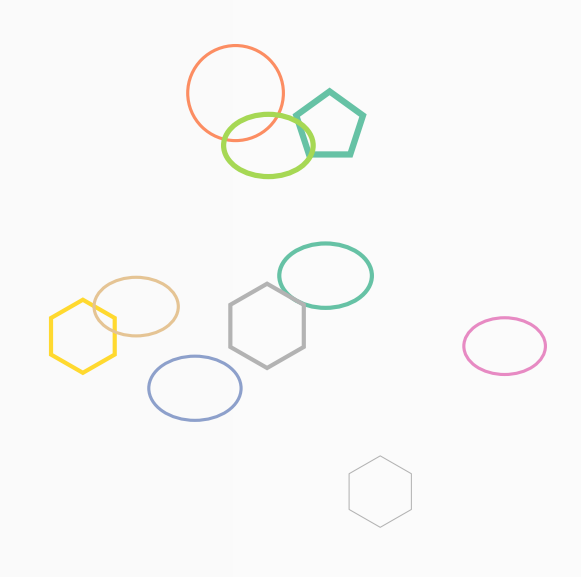[{"shape": "oval", "thickness": 2, "radius": 0.4, "center": [0.56, 0.522]}, {"shape": "pentagon", "thickness": 3, "radius": 0.3, "center": [0.567, 0.781]}, {"shape": "circle", "thickness": 1.5, "radius": 0.41, "center": [0.405, 0.838]}, {"shape": "oval", "thickness": 1.5, "radius": 0.4, "center": [0.335, 0.327]}, {"shape": "oval", "thickness": 1.5, "radius": 0.35, "center": [0.868, 0.4]}, {"shape": "oval", "thickness": 2.5, "radius": 0.39, "center": [0.462, 0.747]}, {"shape": "hexagon", "thickness": 2, "radius": 0.32, "center": [0.143, 0.417]}, {"shape": "oval", "thickness": 1.5, "radius": 0.36, "center": [0.234, 0.468]}, {"shape": "hexagon", "thickness": 2, "radius": 0.36, "center": [0.459, 0.435]}, {"shape": "hexagon", "thickness": 0.5, "radius": 0.31, "center": [0.654, 0.148]}]